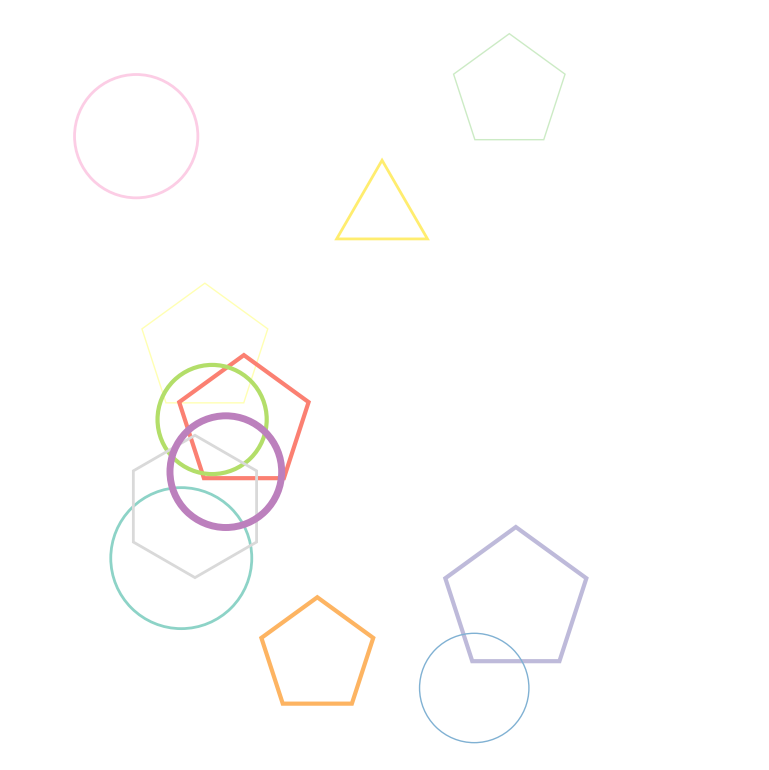[{"shape": "circle", "thickness": 1, "radius": 0.46, "center": [0.235, 0.275]}, {"shape": "pentagon", "thickness": 0.5, "radius": 0.43, "center": [0.266, 0.546]}, {"shape": "pentagon", "thickness": 1.5, "radius": 0.48, "center": [0.67, 0.219]}, {"shape": "pentagon", "thickness": 1.5, "radius": 0.44, "center": [0.317, 0.45]}, {"shape": "circle", "thickness": 0.5, "radius": 0.36, "center": [0.616, 0.107]}, {"shape": "pentagon", "thickness": 1.5, "radius": 0.38, "center": [0.412, 0.148]}, {"shape": "circle", "thickness": 1.5, "radius": 0.35, "center": [0.275, 0.455]}, {"shape": "circle", "thickness": 1, "radius": 0.4, "center": [0.177, 0.823]}, {"shape": "hexagon", "thickness": 1, "radius": 0.46, "center": [0.253, 0.342]}, {"shape": "circle", "thickness": 2.5, "radius": 0.36, "center": [0.293, 0.387]}, {"shape": "pentagon", "thickness": 0.5, "radius": 0.38, "center": [0.661, 0.88]}, {"shape": "triangle", "thickness": 1, "radius": 0.34, "center": [0.496, 0.724]}]